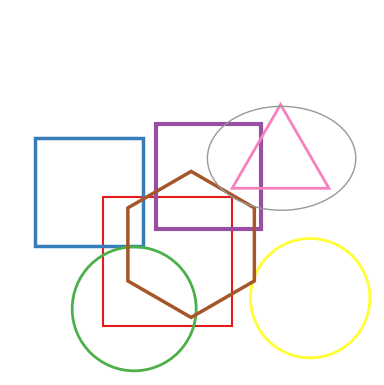[{"shape": "square", "thickness": 1.5, "radius": 0.84, "center": [0.435, 0.321]}, {"shape": "square", "thickness": 2.5, "radius": 0.7, "center": [0.231, 0.5]}, {"shape": "circle", "thickness": 2, "radius": 0.81, "center": [0.349, 0.198]}, {"shape": "square", "thickness": 3, "radius": 0.68, "center": [0.542, 0.541]}, {"shape": "circle", "thickness": 2, "radius": 0.78, "center": [0.806, 0.226]}, {"shape": "hexagon", "thickness": 2.5, "radius": 0.95, "center": [0.496, 0.365]}, {"shape": "triangle", "thickness": 2, "radius": 0.73, "center": [0.729, 0.584]}, {"shape": "oval", "thickness": 1, "radius": 0.96, "center": [0.731, 0.589]}]